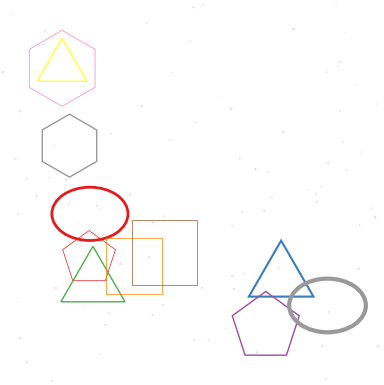[{"shape": "pentagon", "thickness": 0.5, "radius": 0.36, "center": [0.231, 0.329]}, {"shape": "oval", "thickness": 2, "radius": 0.49, "center": [0.234, 0.445]}, {"shape": "triangle", "thickness": 1.5, "radius": 0.48, "center": [0.73, 0.278]}, {"shape": "triangle", "thickness": 1, "radius": 0.48, "center": [0.241, 0.264]}, {"shape": "pentagon", "thickness": 1, "radius": 0.46, "center": [0.69, 0.151]}, {"shape": "square", "thickness": 0.5, "radius": 0.36, "center": [0.348, 0.309]}, {"shape": "triangle", "thickness": 1, "radius": 0.37, "center": [0.161, 0.826]}, {"shape": "square", "thickness": 0.5, "radius": 0.42, "center": [0.426, 0.344]}, {"shape": "hexagon", "thickness": 0.5, "radius": 0.49, "center": [0.161, 0.823]}, {"shape": "hexagon", "thickness": 1, "radius": 0.41, "center": [0.181, 0.622]}, {"shape": "oval", "thickness": 3, "radius": 0.5, "center": [0.851, 0.207]}]